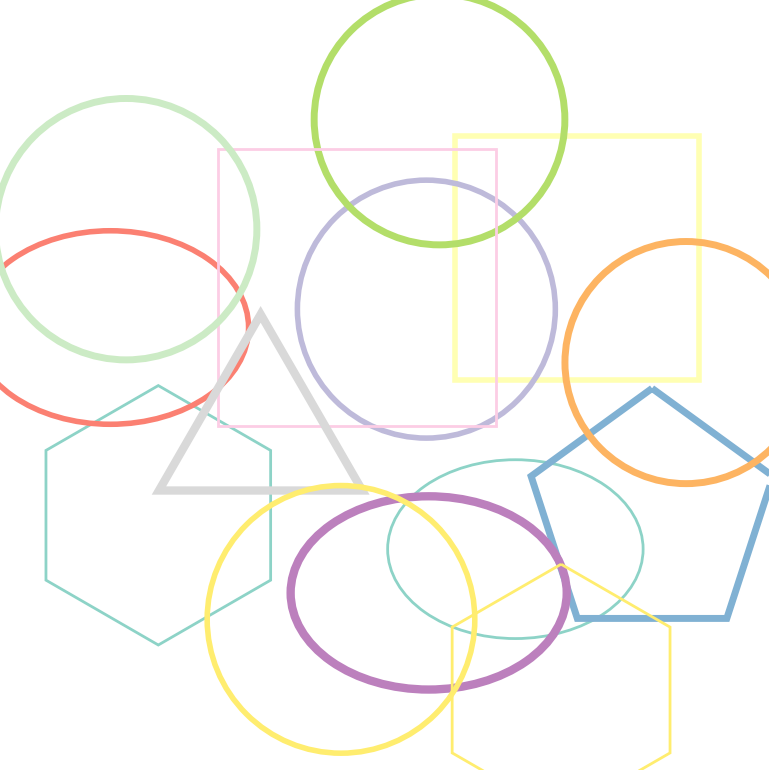[{"shape": "hexagon", "thickness": 1, "radius": 0.84, "center": [0.206, 0.331]}, {"shape": "oval", "thickness": 1, "radius": 0.83, "center": [0.669, 0.287]}, {"shape": "square", "thickness": 2, "radius": 0.79, "center": [0.75, 0.665]}, {"shape": "circle", "thickness": 2, "radius": 0.84, "center": [0.554, 0.599]}, {"shape": "oval", "thickness": 2, "radius": 0.9, "center": [0.143, 0.575]}, {"shape": "pentagon", "thickness": 2.5, "radius": 0.83, "center": [0.847, 0.33]}, {"shape": "circle", "thickness": 2.5, "radius": 0.79, "center": [0.891, 0.529]}, {"shape": "circle", "thickness": 2.5, "radius": 0.81, "center": [0.571, 0.845]}, {"shape": "square", "thickness": 1, "radius": 0.9, "center": [0.464, 0.627]}, {"shape": "triangle", "thickness": 3, "radius": 0.76, "center": [0.338, 0.439]}, {"shape": "oval", "thickness": 3, "radius": 0.9, "center": [0.557, 0.23]}, {"shape": "circle", "thickness": 2.5, "radius": 0.85, "center": [0.164, 0.702]}, {"shape": "hexagon", "thickness": 1, "radius": 0.82, "center": [0.729, 0.104]}, {"shape": "circle", "thickness": 2, "radius": 0.87, "center": [0.443, 0.196]}]